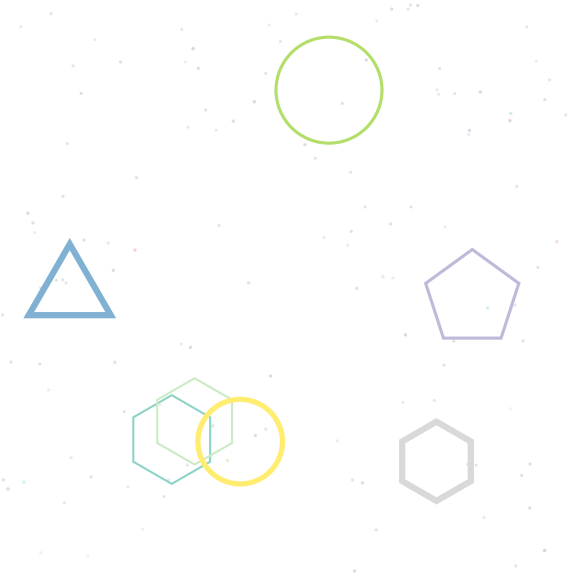[{"shape": "hexagon", "thickness": 1, "radius": 0.38, "center": [0.297, 0.238]}, {"shape": "pentagon", "thickness": 1.5, "radius": 0.42, "center": [0.818, 0.482]}, {"shape": "triangle", "thickness": 3, "radius": 0.41, "center": [0.121, 0.494]}, {"shape": "circle", "thickness": 1.5, "radius": 0.46, "center": [0.57, 0.843]}, {"shape": "hexagon", "thickness": 3, "radius": 0.34, "center": [0.756, 0.2]}, {"shape": "hexagon", "thickness": 1, "radius": 0.37, "center": [0.337, 0.269]}, {"shape": "circle", "thickness": 2.5, "radius": 0.37, "center": [0.416, 0.234]}]